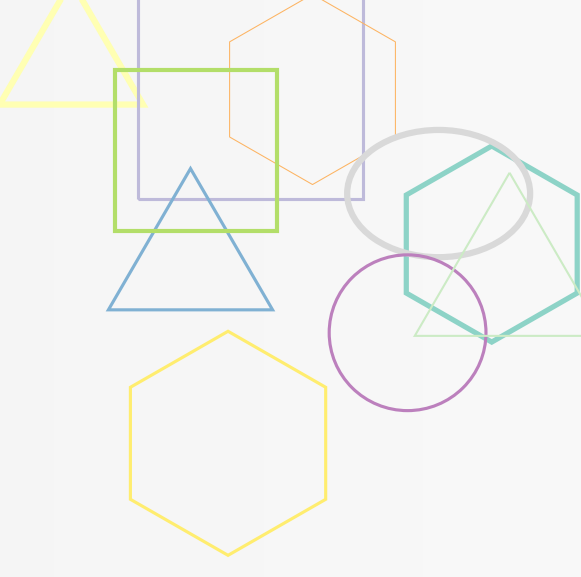[{"shape": "hexagon", "thickness": 2.5, "radius": 0.85, "center": [0.846, 0.577]}, {"shape": "triangle", "thickness": 3, "radius": 0.71, "center": [0.123, 0.889]}, {"shape": "square", "thickness": 1.5, "radius": 0.97, "center": [0.431, 0.848]}, {"shape": "triangle", "thickness": 1.5, "radius": 0.82, "center": [0.328, 0.544]}, {"shape": "hexagon", "thickness": 0.5, "radius": 0.82, "center": [0.538, 0.844]}, {"shape": "square", "thickness": 2, "radius": 0.7, "center": [0.337, 0.739]}, {"shape": "oval", "thickness": 3, "radius": 0.79, "center": [0.755, 0.664]}, {"shape": "circle", "thickness": 1.5, "radius": 0.67, "center": [0.701, 0.423]}, {"shape": "triangle", "thickness": 1, "radius": 0.94, "center": [0.877, 0.512]}, {"shape": "hexagon", "thickness": 1.5, "radius": 0.97, "center": [0.392, 0.232]}]